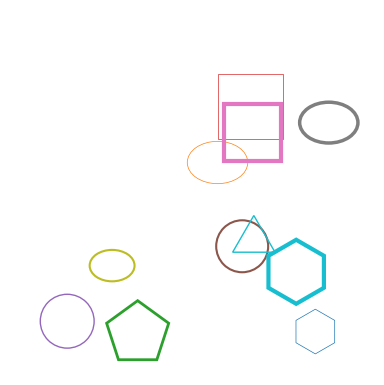[{"shape": "hexagon", "thickness": 0.5, "radius": 0.29, "center": [0.819, 0.139]}, {"shape": "oval", "thickness": 0.5, "radius": 0.39, "center": [0.565, 0.578]}, {"shape": "pentagon", "thickness": 2, "radius": 0.42, "center": [0.358, 0.134]}, {"shape": "square", "thickness": 0.5, "radius": 0.42, "center": [0.651, 0.724]}, {"shape": "circle", "thickness": 1, "radius": 0.35, "center": [0.175, 0.166]}, {"shape": "circle", "thickness": 1.5, "radius": 0.34, "center": [0.629, 0.36]}, {"shape": "square", "thickness": 3, "radius": 0.37, "center": [0.657, 0.656]}, {"shape": "oval", "thickness": 2.5, "radius": 0.38, "center": [0.854, 0.682]}, {"shape": "oval", "thickness": 1.5, "radius": 0.29, "center": [0.291, 0.31]}, {"shape": "triangle", "thickness": 1, "radius": 0.32, "center": [0.659, 0.377]}, {"shape": "hexagon", "thickness": 3, "radius": 0.42, "center": [0.769, 0.294]}]